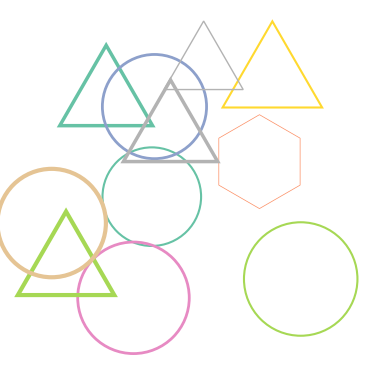[{"shape": "circle", "thickness": 1.5, "radius": 0.64, "center": [0.394, 0.489]}, {"shape": "triangle", "thickness": 2.5, "radius": 0.7, "center": [0.276, 0.743]}, {"shape": "hexagon", "thickness": 0.5, "radius": 0.61, "center": [0.674, 0.58]}, {"shape": "circle", "thickness": 2, "radius": 0.68, "center": [0.401, 0.723]}, {"shape": "circle", "thickness": 2, "radius": 0.72, "center": [0.347, 0.226]}, {"shape": "circle", "thickness": 1.5, "radius": 0.74, "center": [0.781, 0.275]}, {"shape": "triangle", "thickness": 3, "radius": 0.72, "center": [0.172, 0.306]}, {"shape": "triangle", "thickness": 1.5, "radius": 0.75, "center": [0.707, 0.795]}, {"shape": "circle", "thickness": 3, "radius": 0.7, "center": [0.134, 0.421]}, {"shape": "triangle", "thickness": 1, "radius": 0.59, "center": [0.529, 0.827]}, {"shape": "triangle", "thickness": 2.5, "radius": 0.71, "center": [0.443, 0.651]}]